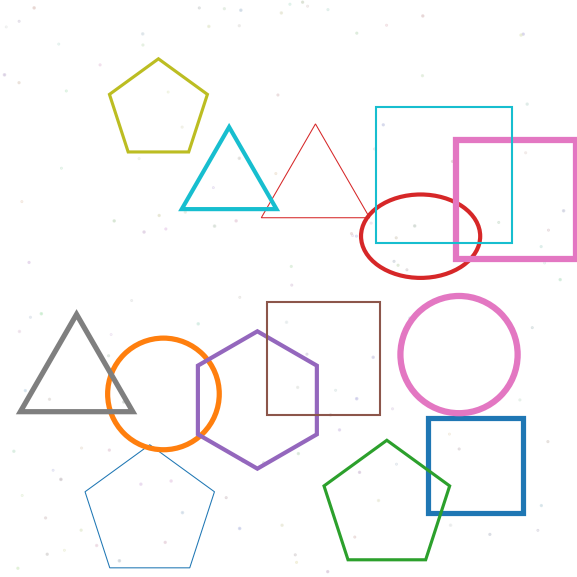[{"shape": "square", "thickness": 2.5, "radius": 0.41, "center": [0.823, 0.193]}, {"shape": "pentagon", "thickness": 0.5, "radius": 0.59, "center": [0.259, 0.111]}, {"shape": "circle", "thickness": 2.5, "radius": 0.48, "center": [0.283, 0.317]}, {"shape": "pentagon", "thickness": 1.5, "radius": 0.57, "center": [0.67, 0.122]}, {"shape": "oval", "thickness": 2, "radius": 0.52, "center": [0.728, 0.59]}, {"shape": "triangle", "thickness": 0.5, "radius": 0.54, "center": [0.546, 0.676]}, {"shape": "hexagon", "thickness": 2, "radius": 0.59, "center": [0.446, 0.307]}, {"shape": "square", "thickness": 1, "radius": 0.49, "center": [0.56, 0.379]}, {"shape": "circle", "thickness": 3, "radius": 0.51, "center": [0.795, 0.385]}, {"shape": "square", "thickness": 3, "radius": 0.52, "center": [0.893, 0.653]}, {"shape": "triangle", "thickness": 2.5, "radius": 0.56, "center": [0.133, 0.342]}, {"shape": "pentagon", "thickness": 1.5, "radius": 0.45, "center": [0.274, 0.808]}, {"shape": "square", "thickness": 1, "radius": 0.59, "center": [0.768, 0.696]}, {"shape": "triangle", "thickness": 2, "radius": 0.47, "center": [0.397, 0.684]}]